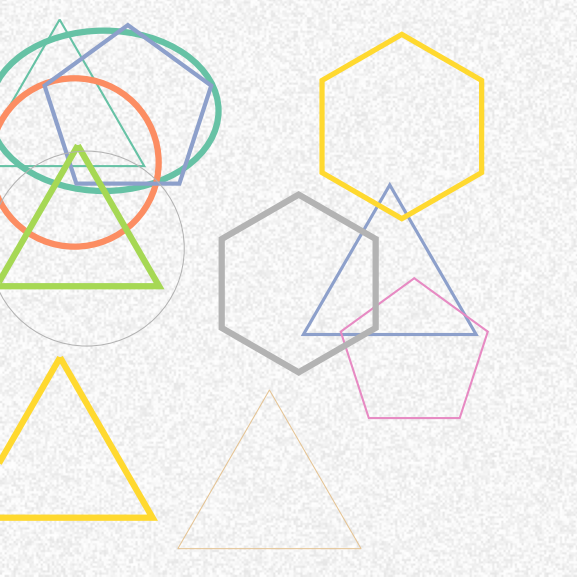[{"shape": "oval", "thickness": 3, "radius": 0.99, "center": [0.18, 0.807]}, {"shape": "triangle", "thickness": 1, "radius": 0.85, "center": [0.103, 0.796]}, {"shape": "circle", "thickness": 3, "radius": 0.73, "center": [0.129, 0.718]}, {"shape": "pentagon", "thickness": 2, "radius": 0.76, "center": [0.221, 0.804]}, {"shape": "triangle", "thickness": 1.5, "radius": 0.86, "center": [0.675, 0.506]}, {"shape": "pentagon", "thickness": 1, "radius": 0.67, "center": [0.717, 0.383]}, {"shape": "triangle", "thickness": 3, "radius": 0.81, "center": [0.135, 0.585]}, {"shape": "hexagon", "thickness": 2.5, "radius": 0.8, "center": [0.696, 0.78]}, {"shape": "triangle", "thickness": 3, "radius": 0.92, "center": [0.104, 0.195]}, {"shape": "triangle", "thickness": 0.5, "radius": 0.92, "center": [0.467, 0.141]}, {"shape": "circle", "thickness": 0.5, "radius": 0.84, "center": [0.15, 0.569]}, {"shape": "hexagon", "thickness": 3, "radius": 0.77, "center": [0.517, 0.508]}]